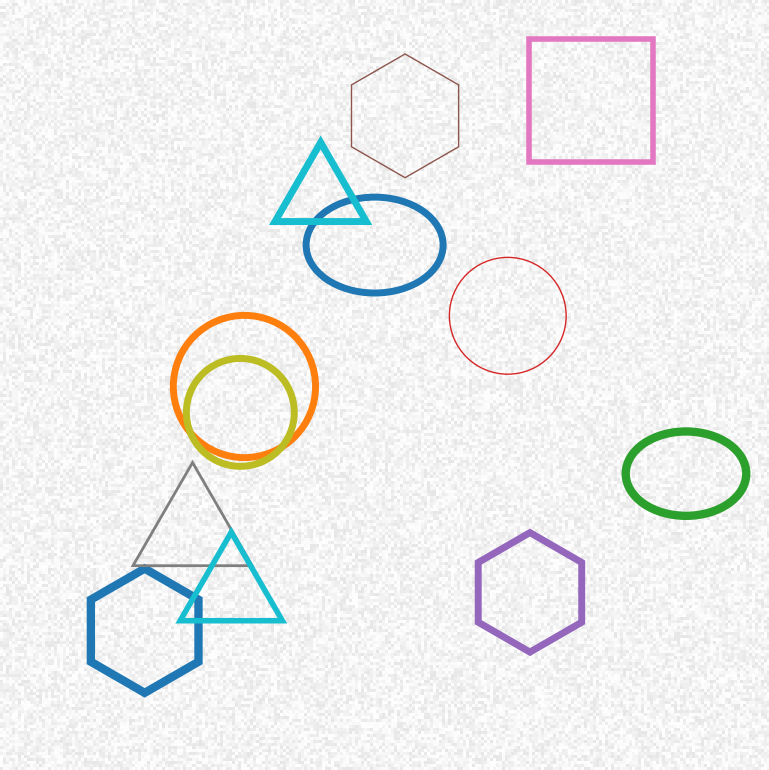[{"shape": "hexagon", "thickness": 3, "radius": 0.4, "center": [0.188, 0.181]}, {"shape": "oval", "thickness": 2.5, "radius": 0.44, "center": [0.487, 0.682]}, {"shape": "circle", "thickness": 2.5, "radius": 0.46, "center": [0.317, 0.498]}, {"shape": "oval", "thickness": 3, "radius": 0.39, "center": [0.891, 0.385]}, {"shape": "circle", "thickness": 0.5, "radius": 0.38, "center": [0.659, 0.59]}, {"shape": "hexagon", "thickness": 2.5, "radius": 0.39, "center": [0.688, 0.231]}, {"shape": "hexagon", "thickness": 0.5, "radius": 0.4, "center": [0.526, 0.85]}, {"shape": "square", "thickness": 2, "radius": 0.4, "center": [0.767, 0.87]}, {"shape": "triangle", "thickness": 1, "radius": 0.45, "center": [0.25, 0.31]}, {"shape": "circle", "thickness": 2.5, "radius": 0.35, "center": [0.312, 0.464]}, {"shape": "triangle", "thickness": 2, "radius": 0.38, "center": [0.3, 0.232]}, {"shape": "triangle", "thickness": 2.5, "radius": 0.34, "center": [0.416, 0.747]}]